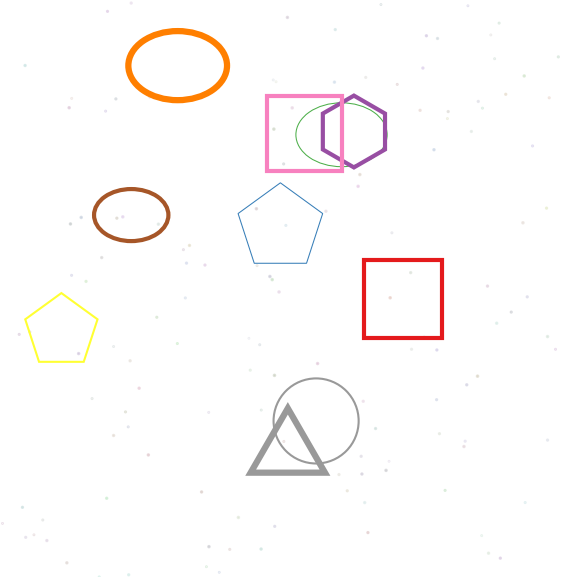[{"shape": "square", "thickness": 2, "radius": 0.34, "center": [0.698, 0.481]}, {"shape": "pentagon", "thickness": 0.5, "radius": 0.39, "center": [0.486, 0.606]}, {"shape": "oval", "thickness": 0.5, "radius": 0.39, "center": [0.591, 0.766]}, {"shape": "hexagon", "thickness": 2, "radius": 0.31, "center": [0.613, 0.771]}, {"shape": "oval", "thickness": 3, "radius": 0.43, "center": [0.308, 0.885]}, {"shape": "pentagon", "thickness": 1, "radius": 0.33, "center": [0.106, 0.426]}, {"shape": "oval", "thickness": 2, "radius": 0.32, "center": [0.227, 0.627]}, {"shape": "square", "thickness": 2, "radius": 0.33, "center": [0.527, 0.768]}, {"shape": "circle", "thickness": 1, "radius": 0.37, "center": [0.547, 0.27]}, {"shape": "triangle", "thickness": 3, "radius": 0.37, "center": [0.498, 0.218]}]